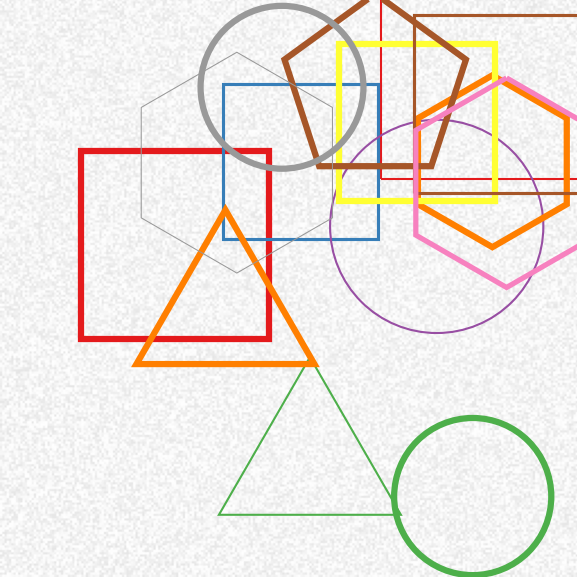[{"shape": "square", "thickness": 1, "radius": 0.98, "center": [0.856, 0.886]}, {"shape": "square", "thickness": 3, "radius": 0.82, "center": [0.303, 0.575]}, {"shape": "square", "thickness": 1.5, "radius": 0.67, "center": [0.521, 0.719]}, {"shape": "triangle", "thickness": 1, "radius": 0.91, "center": [0.537, 0.199]}, {"shape": "circle", "thickness": 3, "radius": 0.68, "center": [0.819, 0.139]}, {"shape": "circle", "thickness": 1, "radius": 0.92, "center": [0.756, 0.607]}, {"shape": "triangle", "thickness": 3, "radius": 0.89, "center": [0.39, 0.458]}, {"shape": "hexagon", "thickness": 3, "radius": 0.74, "center": [0.853, 0.72]}, {"shape": "square", "thickness": 3, "radius": 0.68, "center": [0.722, 0.787]}, {"shape": "pentagon", "thickness": 3, "radius": 0.83, "center": [0.65, 0.845]}, {"shape": "square", "thickness": 1.5, "radius": 0.77, "center": [0.871, 0.819]}, {"shape": "hexagon", "thickness": 2.5, "radius": 0.91, "center": [0.877, 0.683]}, {"shape": "hexagon", "thickness": 0.5, "radius": 0.96, "center": [0.41, 0.718]}, {"shape": "circle", "thickness": 3, "radius": 0.71, "center": [0.488, 0.848]}]